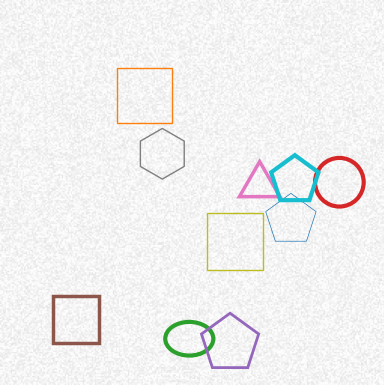[{"shape": "pentagon", "thickness": 0.5, "radius": 0.34, "center": [0.756, 0.429]}, {"shape": "square", "thickness": 1, "radius": 0.36, "center": [0.377, 0.751]}, {"shape": "oval", "thickness": 3, "radius": 0.31, "center": [0.492, 0.12]}, {"shape": "circle", "thickness": 3, "radius": 0.32, "center": [0.881, 0.527]}, {"shape": "pentagon", "thickness": 2, "radius": 0.39, "center": [0.598, 0.108]}, {"shape": "square", "thickness": 2.5, "radius": 0.3, "center": [0.196, 0.17]}, {"shape": "triangle", "thickness": 2.5, "radius": 0.3, "center": [0.674, 0.52]}, {"shape": "hexagon", "thickness": 1, "radius": 0.33, "center": [0.422, 0.601]}, {"shape": "square", "thickness": 1, "radius": 0.37, "center": [0.61, 0.372]}, {"shape": "pentagon", "thickness": 3, "radius": 0.32, "center": [0.766, 0.532]}]